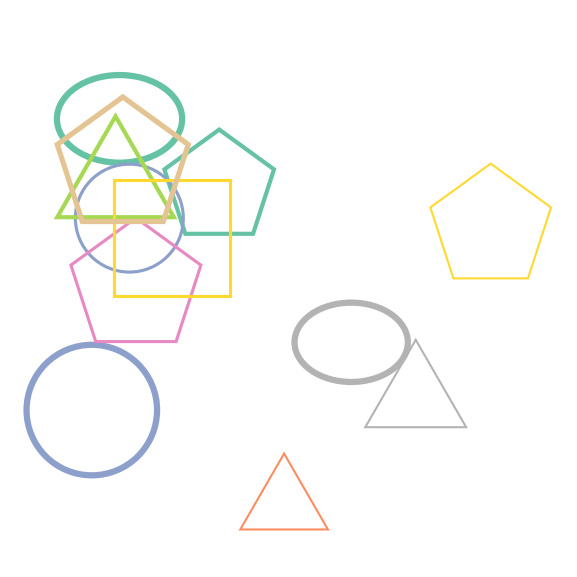[{"shape": "pentagon", "thickness": 2, "radius": 0.5, "center": [0.38, 0.675]}, {"shape": "oval", "thickness": 3, "radius": 0.54, "center": [0.207, 0.793]}, {"shape": "triangle", "thickness": 1, "radius": 0.44, "center": [0.492, 0.126]}, {"shape": "circle", "thickness": 1.5, "radius": 0.47, "center": [0.224, 0.621]}, {"shape": "circle", "thickness": 3, "radius": 0.57, "center": [0.159, 0.289]}, {"shape": "pentagon", "thickness": 1.5, "radius": 0.59, "center": [0.235, 0.503]}, {"shape": "triangle", "thickness": 2, "radius": 0.58, "center": [0.2, 0.681]}, {"shape": "pentagon", "thickness": 1, "radius": 0.55, "center": [0.85, 0.606]}, {"shape": "square", "thickness": 1.5, "radius": 0.5, "center": [0.298, 0.587]}, {"shape": "pentagon", "thickness": 2.5, "radius": 0.6, "center": [0.213, 0.712]}, {"shape": "oval", "thickness": 3, "radius": 0.49, "center": [0.608, 0.406]}, {"shape": "triangle", "thickness": 1, "radius": 0.5, "center": [0.72, 0.31]}]